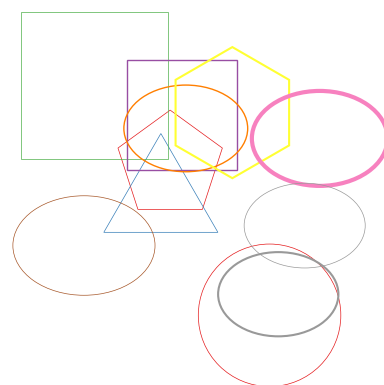[{"shape": "circle", "thickness": 0.5, "radius": 0.93, "center": [0.7, 0.181]}, {"shape": "pentagon", "thickness": 0.5, "radius": 0.71, "center": [0.442, 0.571]}, {"shape": "triangle", "thickness": 0.5, "radius": 0.86, "center": [0.418, 0.482]}, {"shape": "square", "thickness": 0.5, "radius": 0.96, "center": [0.245, 0.777]}, {"shape": "square", "thickness": 1, "radius": 0.71, "center": [0.472, 0.702]}, {"shape": "oval", "thickness": 1, "radius": 0.8, "center": [0.483, 0.666]}, {"shape": "hexagon", "thickness": 1.5, "radius": 0.85, "center": [0.604, 0.707]}, {"shape": "oval", "thickness": 0.5, "radius": 0.92, "center": [0.218, 0.362]}, {"shape": "oval", "thickness": 3, "radius": 0.88, "center": [0.83, 0.64]}, {"shape": "oval", "thickness": 1.5, "radius": 0.78, "center": [0.723, 0.236]}, {"shape": "oval", "thickness": 0.5, "radius": 0.79, "center": [0.791, 0.414]}]